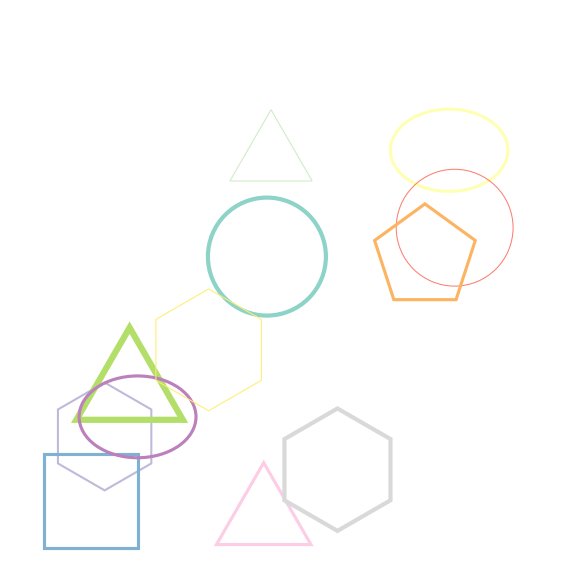[{"shape": "circle", "thickness": 2, "radius": 0.51, "center": [0.462, 0.555]}, {"shape": "oval", "thickness": 1.5, "radius": 0.51, "center": [0.778, 0.739]}, {"shape": "hexagon", "thickness": 1, "radius": 0.47, "center": [0.181, 0.243]}, {"shape": "circle", "thickness": 0.5, "radius": 0.51, "center": [0.787, 0.605]}, {"shape": "square", "thickness": 1.5, "radius": 0.41, "center": [0.157, 0.132]}, {"shape": "pentagon", "thickness": 1.5, "radius": 0.46, "center": [0.736, 0.554]}, {"shape": "triangle", "thickness": 3, "radius": 0.53, "center": [0.224, 0.325]}, {"shape": "triangle", "thickness": 1.5, "radius": 0.47, "center": [0.457, 0.103]}, {"shape": "hexagon", "thickness": 2, "radius": 0.53, "center": [0.584, 0.186]}, {"shape": "oval", "thickness": 1.5, "radius": 0.51, "center": [0.238, 0.277]}, {"shape": "triangle", "thickness": 0.5, "radius": 0.41, "center": [0.469, 0.727]}, {"shape": "hexagon", "thickness": 0.5, "radius": 0.53, "center": [0.361, 0.393]}]